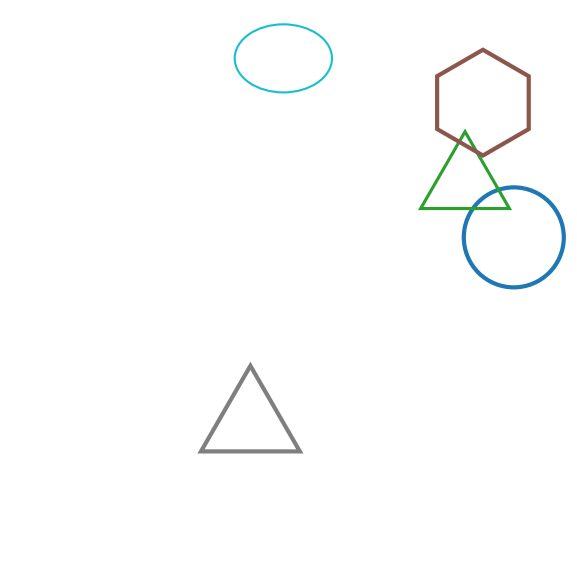[{"shape": "circle", "thickness": 2, "radius": 0.43, "center": [0.89, 0.588]}, {"shape": "triangle", "thickness": 1.5, "radius": 0.44, "center": [0.805, 0.682]}, {"shape": "hexagon", "thickness": 2, "radius": 0.46, "center": [0.836, 0.821]}, {"shape": "triangle", "thickness": 2, "radius": 0.49, "center": [0.434, 0.267]}, {"shape": "oval", "thickness": 1, "radius": 0.42, "center": [0.491, 0.898]}]